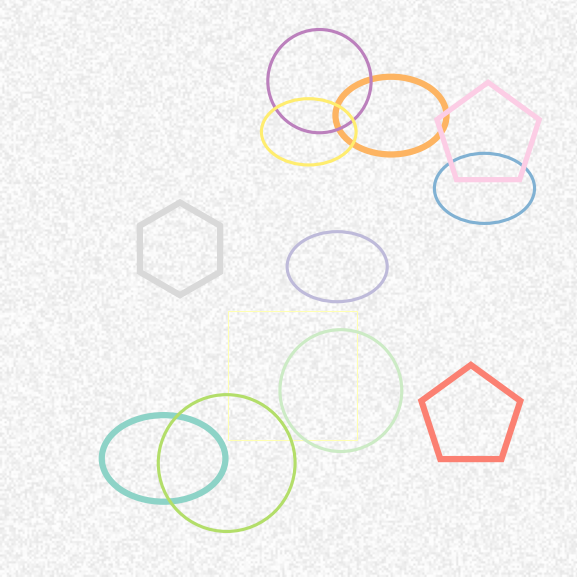[{"shape": "oval", "thickness": 3, "radius": 0.54, "center": [0.283, 0.205]}, {"shape": "square", "thickness": 0.5, "radius": 0.56, "center": [0.506, 0.349]}, {"shape": "oval", "thickness": 1.5, "radius": 0.43, "center": [0.584, 0.537]}, {"shape": "pentagon", "thickness": 3, "radius": 0.45, "center": [0.815, 0.277]}, {"shape": "oval", "thickness": 1.5, "radius": 0.43, "center": [0.839, 0.673]}, {"shape": "oval", "thickness": 3, "radius": 0.48, "center": [0.677, 0.799]}, {"shape": "circle", "thickness": 1.5, "radius": 0.59, "center": [0.393, 0.197]}, {"shape": "pentagon", "thickness": 2.5, "radius": 0.47, "center": [0.845, 0.763]}, {"shape": "hexagon", "thickness": 3, "radius": 0.4, "center": [0.312, 0.568]}, {"shape": "circle", "thickness": 1.5, "radius": 0.45, "center": [0.553, 0.859]}, {"shape": "circle", "thickness": 1.5, "radius": 0.53, "center": [0.59, 0.323]}, {"shape": "oval", "thickness": 1.5, "radius": 0.41, "center": [0.535, 0.771]}]